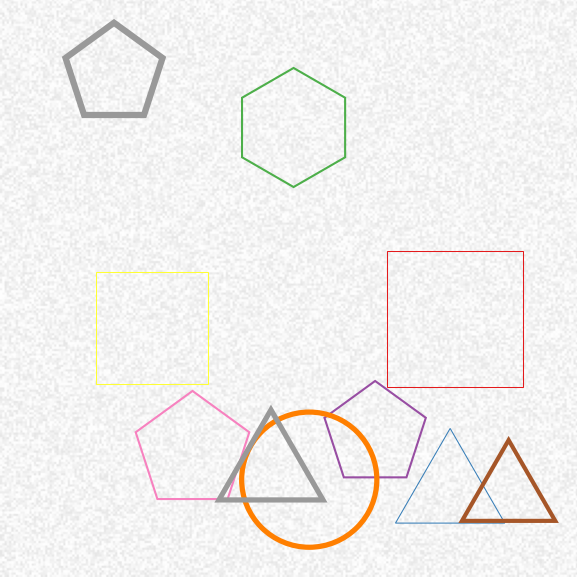[{"shape": "square", "thickness": 0.5, "radius": 0.59, "center": [0.788, 0.447]}, {"shape": "triangle", "thickness": 0.5, "radius": 0.55, "center": [0.779, 0.148]}, {"shape": "hexagon", "thickness": 1, "radius": 0.52, "center": [0.508, 0.778]}, {"shape": "pentagon", "thickness": 1, "radius": 0.46, "center": [0.65, 0.247]}, {"shape": "circle", "thickness": 2.5, "radius": 0.59, "center": [0.535, 0.169]}, {"shape": "square", "thickness": 0.5, "radius": 0.48, "center": [0.263, 0.431]}, {"shape": "triangle", "thickness": 2, "radius": 0.47, "center": [0.881, 0.144]}, {"shape": "pentagon", "thickness": 1, "radius": 0.52, "center": [0.333, 0.219]}, {"shape": "triangle", "thickness": 2.5, "radius": 0.52, "center": [0.469, 0.185]}, {"shape": "pentagon", "thickness": 3, "radius": 0.44, "center": [0.197, 0.871]}]